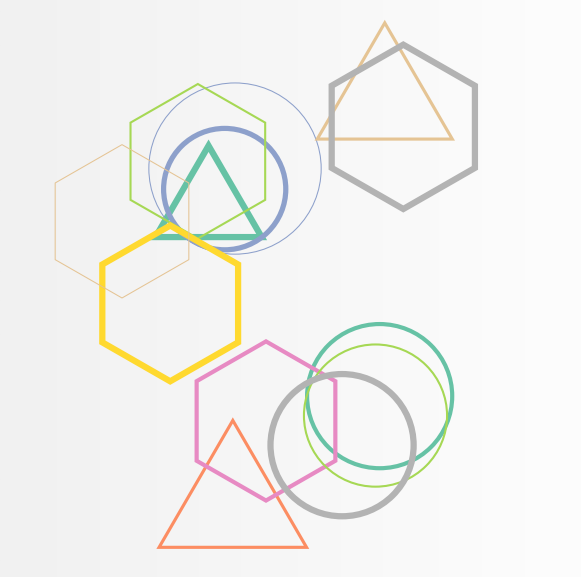[{"shape": "triangle", "thickness": 3, "radius": 0.53, "center": [0.359, 0.641]}, {"shape": "circle", "thickness": 2, "radius": 0.62, "center": [0.653, 0.313]}, {"shape": "triangle", "thickness": 1.5, "radius": 0.73, "center": [0.401, 0.125]}, {"shape": "circle", "thickness": 2.5, "radius": 0.53, "center": [0.387, 0.672]}, {"shape": "circle", "thickness": 0.5, "radius": 0.74, "center": [0.404, 0.707]}, {"shape": "hexagon", "thickness": 2, "radius": 0.69, "center": [0.458, 0.27]}, {"shape": "hexagon", "thickness": 1, "radius": 0.67, "center": [0.34, 0.72]}, {"shape": "circle", "thickness": 1, "radius": 0.62, "center": [0.646, 0.28]}, {"shape": "hexagon", "thickness": 3, "radius": 0.67, "center": [0.293, 0.474]}, {"shape": "triangle", "thickness": 1.5, "radius": 0.67, "center": [0.662, 0.825]}, {"shape": "hexagon", "thickness": 0.5, "radius": 0.66, "center": [0.21, 0.616]}, {"shape": "hexagon", "thickness": 3, "radius": 0.71, "center": [0.694, 0.78]}, {"shape": "circle", "thickness": 3, "radius": 0.62, "center": [0.588, 0.228]}]